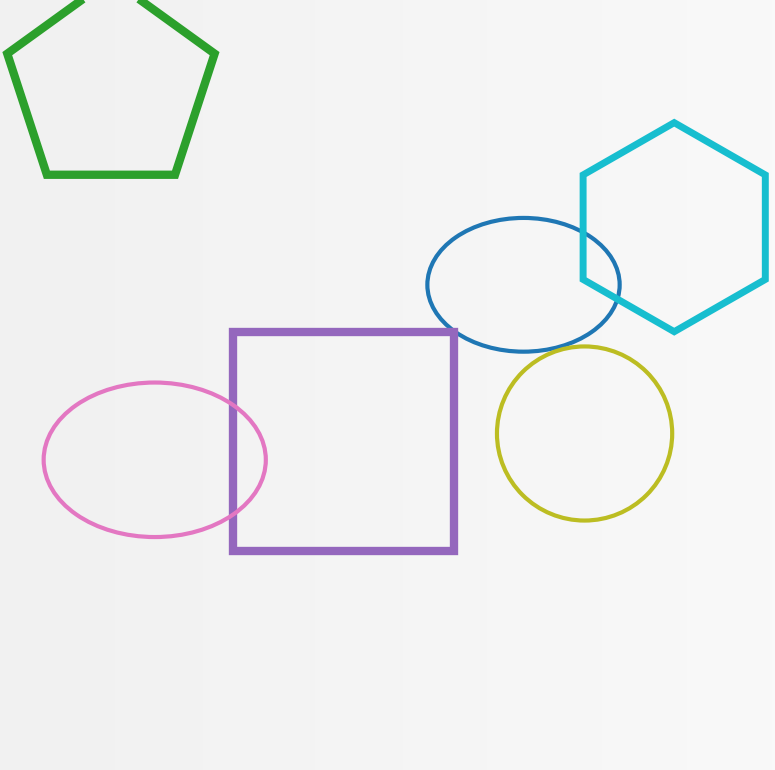[{"shape": "oval", "thickness": 1.5, "radius": 0.62, "center": [0.676, 0.63]}, {"shape": "pentagon", "thickness": 3, "radius": 0.7, "center": [0.143, 0.887]}, {"shape": "square", "thickness": 3, "radius": 0.71, "center": [0.443, 0.427]}, {"shape": "oval", "thickness": 1.5, "radius": 0.72, "center": [0.2, 0.403]}, {"shape": "circle", "thickness": 1.5, "radius": 0.57, "center": [0.754, 0.437]}, {"shape": "hexagon", "thickness": 2.5, "radius": 0.68, "center": [0.87, 0.705]}]